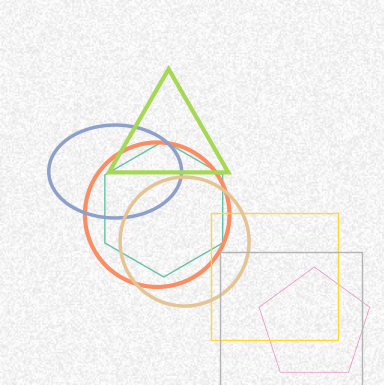[{"shape": "hexagon", "thickness": 1, "radius": 0.88, "center": [0.425, 0.457]}, {"shape": "circle", "thickness": 3, "radius": 0.94, "center": [0.408, 0.442]}, {"shape": "oval", "thickness": 2.5, "radius": 0.86, "center": [0.299, 0.555]}, {"shape": "pentagon", "thickness": 0.5, "radius": 0.76, "center": [0.817, 0.155]}, {"shape": "triangle", "thickness": 3, "radius": 0.89, "center": [0.438, 0.642]}, {"shape": "square", "thickness": 1, "radius": 0.83, "center": [0.713, 0.282]}, {"shape": "circle", "thickness": 2.5, "radius": 0.84, "center": [0.479, 0.373]}, {"shape": "square", "thickness": 1, "radius": 0.92, "center": [0.755, 0.161]}]